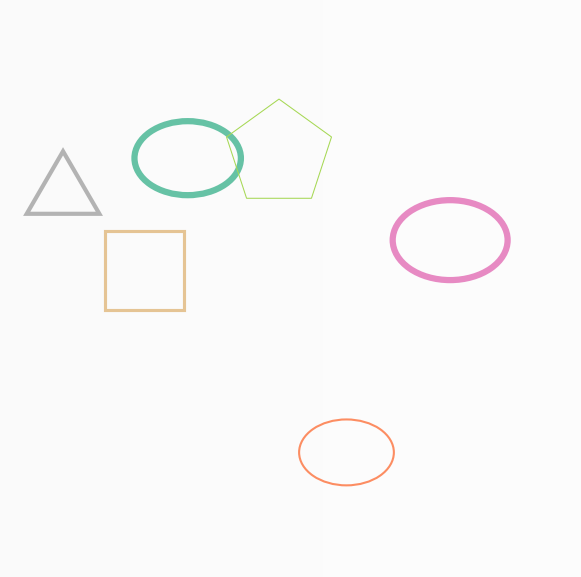[{"shape": "oval", "thickness": 3, "radius": 0.46, "center": [0.323, 0.725]}, {"shape": "oval", "thickness": 1, "radius": 0.41, "center": [0.596, 0.216]}, {"shape": "oval", "thickness": 3, "radius": 0.49, "center": [0.774, 0.583]}, {"shape": "pentagon", "thickness": 0.5, "radius": 0.47, "center": [0.48, 0.733]}, {"shape": "square", "thickness": 1.5, "radius": 0.34, "center": [0.249, 0.532]}, {"shape": "triangle", "thickness": 2, "radius": 0.36, "center": [0.108, 0.665]}]